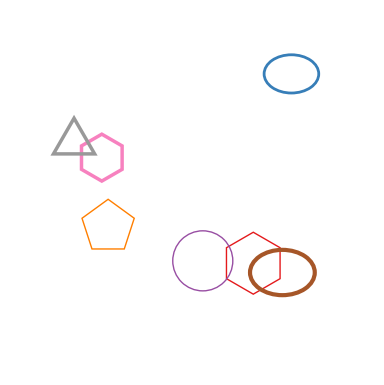[{"shape": "hexagon", "thickness": 1, "radius": 0.4, "center": [0.658, 0.316]}, {"shape": "oval", "thickness": 2, "radius": 0.35, "center": [0.757, 0.808]}, {"shape": "circle", "thickness": 1, "radius": 0.39, "center": [0.527, 0.322]}, {"shape": "pentagon", "thickness": 1, "radius": 0.36, "center": [0.281, 0.411]}, {"shape": "oval", "thickness": 3, "radius": 0.42, "center": [0.733, 0.292]}, {"shape": "hexagon", "thickness": 2.5, "radius": 0.3, "center": [0.264, 0.591]}, {"shape": "triangle", "thickness": 2.5, "radius": 0.31, "center": [0.192, 0.631]}]